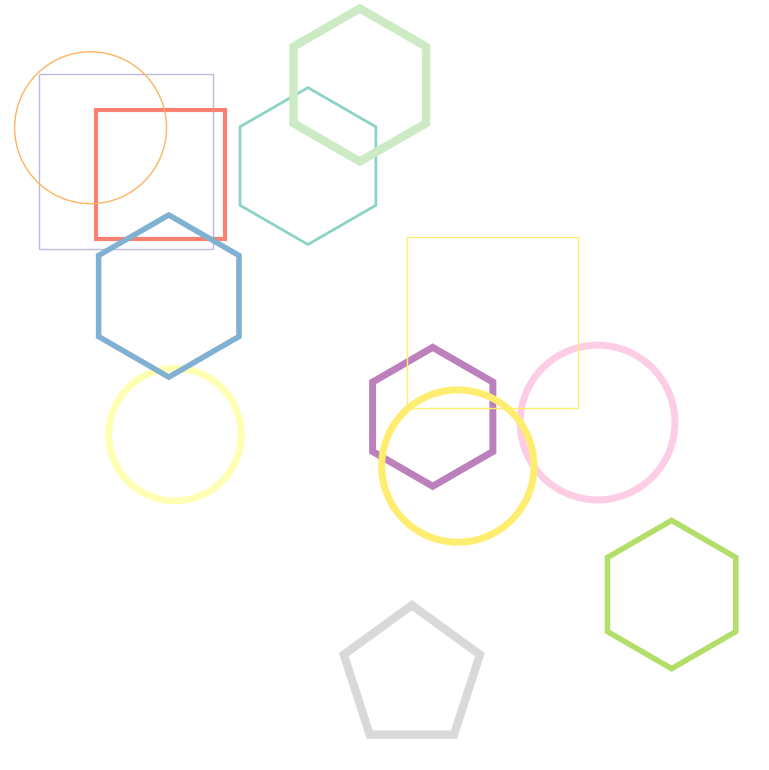[{"shape": "hexagon", "thickness": 1, "radius": 0.51, "center": [0.4, 0.784]}, {"shape": "circle", "thickness": 2.5, "radius": 0.43, "center": [0.227, 0.436]}, {"shape": "square", "thickness": 0.5, "radius": 0.57, "center": [0.164, 0.79]}, {"shape": "square", "thickness": 1.5, "radius": 0.42, "center": [0.209, 0.773]}, {"shape": "hexagon", "thickness": 2, "radius": 0.53, "center": [0.219, 0.616]}, {"shape": "circle", "thickness": 0.5, "radius": 0.49, "center": [0.118, 0.834]}, {"shape": "hexagon", "thickness": 2, "radius": 0.48, "center": [0.872, 0.228]}, {"shape": "circle", "thickness": 2.5, "radius": 0.5, "center": [0.776, 0.451]}, {"shape": "pentagon", "thickness": 3, "radius": 0.46, "center": [0.535, 0.121]}, {"shape": "hexagon", "thickness": 2.5, "radius": 0.45, "center": [0.562, 0.459]}, {"shape": "hexagon", "thickness": 3, "radius": 0.5, "center": [0.467, 0.89]}, {"shape": "square", "thickness": 0.5, "radius": 0.56, "center": [0.64, 0.582]}, {"shape": "circle", "thickness": 2.5, "radius": 0.49, "center": [0.595, 0.395]}]